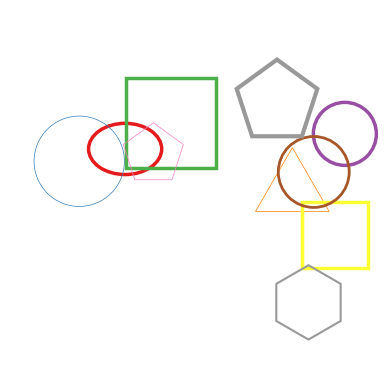[{"shape": "oval", "thickness": 2.5, "radius": 0.47, "center": [0.325, 0.613]}, {"shape": "circle", "thickness": 0.5, "radius": 0.59, "center": [0.206, 0.581]}, {"shape": "square", "thickness": 2.5, "radius": 0.59, "center": [0.444, 0.681]}, {"shape": "circle", "thickness": 2.5, "radius": 0.41, "center": [0.896, 0.652]}, {"shape": "triangle", "thickness": 0.5, "radius": 0.55, "center": [0.759, 0.506]}, {"shape": "square", "thickness": 2.5, "radius": 0.43, "center": [0.869, 0.389]}, {"shape": "circle", "thickness": 2, "radius": 0.46, "center": [0.815, 0.553]}, {"shape": "pentagon", "thickness": 0.5, "radius": 0.41, "center": [0.398, 0.599]}, {"shape": "pentagon", "thickness": 3, "radius": 0.55, "center": [0.72, 0.735]}, {"shape": "hexagon", "thickness": 1.5, "radius": 0.48, "center": [0.801, 0.215]}]